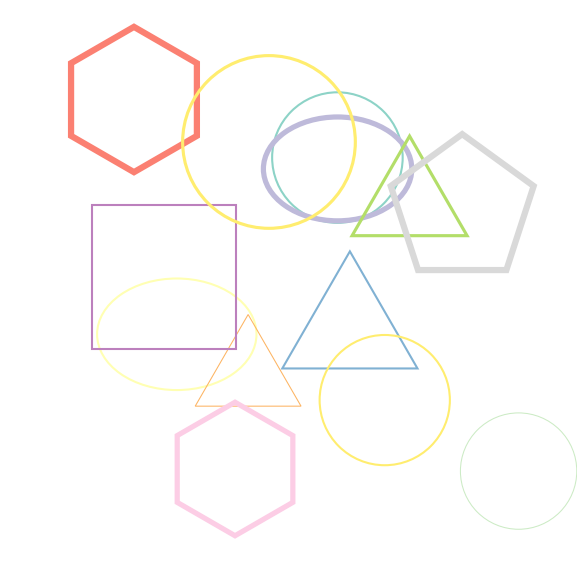[{"shape": "circle", "thickness": 1, "radius": 0.57, "center": [0.584, 0.726]}, {"shape": "oval", "thickness": 1, "radius": 0.69, "center": [0.306, 0.42]}, {"shape": "oval", "thickness": 2.5, "radius": 0.64, "center": [0.585, 0.707]}, {"shape": "hexagon", "thickness": 3, "radius": 0.63, "center": [0.232, 0.827]}, {"shape": "triangle", "thickness": 1, "radius": 0.68, "center": [0.606, 0.429]}, {"shape": "triangle", "thickness": 0.5, "radius": 0.53, "center": [0.43, 0.349]}, {"shape": "triangle", "thickness": 1.5, "radius": 0.57, "center": [0.709, 0.649]}, {"shape": "hexagon", "thickness": 2.5, "radius": 0.58, "center": [0.407, 0.187]}, {"shape": "pentagon", "thickness": 3, "radius": 0.65, "center": [0.8, 0.637]}, {"shape": "square", "thickness": 1, "radius": 0.62, "center": [0.284, 0.519]}, {"shape": "circle", "thickness": 0.5, "radius": 0.5, "center": [0.898, 0.183]}, {"shape": "circle", "thickness": 1.5, "radius": 0.75, "center": [0.466, 0.753]}, {"shape": "circle", "thickness": 1, "radius": 0.56, "center": [0.666, 0.306]}]